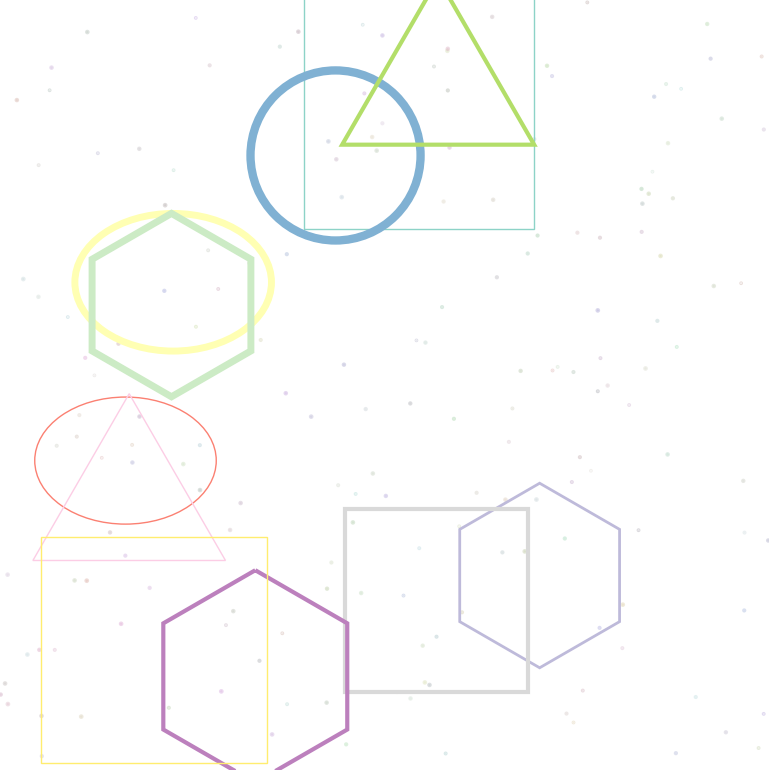[{"shape": "square", "thickness": 0.5, "radius": 0.75, "center": [0.544, 0.852]}, {"shape": "oval", "thickness": 2.5, "radius": 0.64, "center": [0.225, 0.633]}, {"shape": "hexagon", "thickness": 1, "radius": 0.6, "center": [0.701, 0.253]}, {"shape": "oval", "thickness": 0.5, "radius": 0.59, "center": [0.163, 0.402]}, {"shape": "circle", "thickness": 3, "radius": 0.55, "center": [0.436, 0.798]}, {"shape": "triangle", "thickness": 1.5, "radius": 0.72, "center": [0.569, 0.884]}, {"shape": "triangle", "thickness": 0.5, "radius": 0.72, "center": [0.168, 0.344]}, {"shape": "square", "thickness": 1.5, "radius": 0.6, "center": [0.567, 0.22]}, {"shape": "hexagon", "thickness": 1.5, "radius": 0.69, "center": [0.332, 0.122]}, {"shape": "hexagon", "thickness": 2.5, "radius": 0.6, "center": [0.223, 0.604]}, {"shape": "square", "thickness": 0.5, "radius": 0.73, "center": [0.2, 0.156]}]